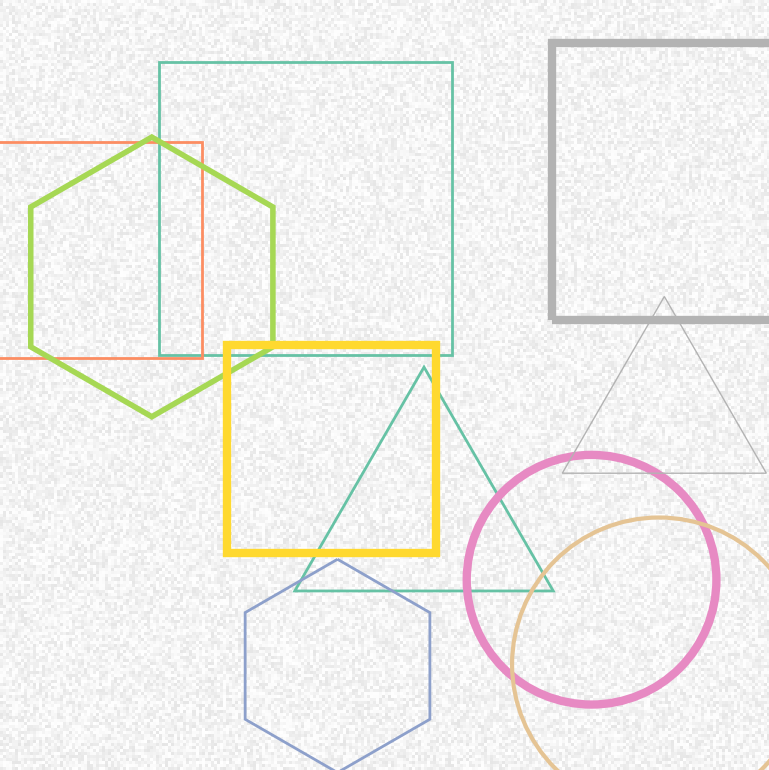[{"shape": "triangle", "thickness": 1, "radius": 0.97, "center": [0.551, 0.329]}, {"shape": "square", "thickness": 1, "radius": 0.95, "center": [0.397, 0.729]}, {"shape": "square", "thickness": 1, "radius": 0.7, "center": [0.123, 0.675]}, {"shape": "hexagon", "thickness": 1, "radius": 0.69, "center": [0.438, 0.135]}, {"shape": "circle", "thickness": 3, "radius": 0.81, "center": [0.768, 0.247]}, {"shape": "hexagon", "thickness": 2, "radius": 0.91, "center": [0.197, 0.64]}, {"shape": "square", "thickness": 3, "radius": 0.68, "center": [0.431, 0.417]}, {"shape": "circle", "thickness": 1.5, "radius": 0.95, "center": [0.856, 0.137]}, {"shape": "triangle", "thickness": 0.5, "radius": 0.76, "center": [0.863, 0.462]}, {"shape": "square", "thickness": 3, "radius": 0.9, "center": [0.897, 0.764]}]